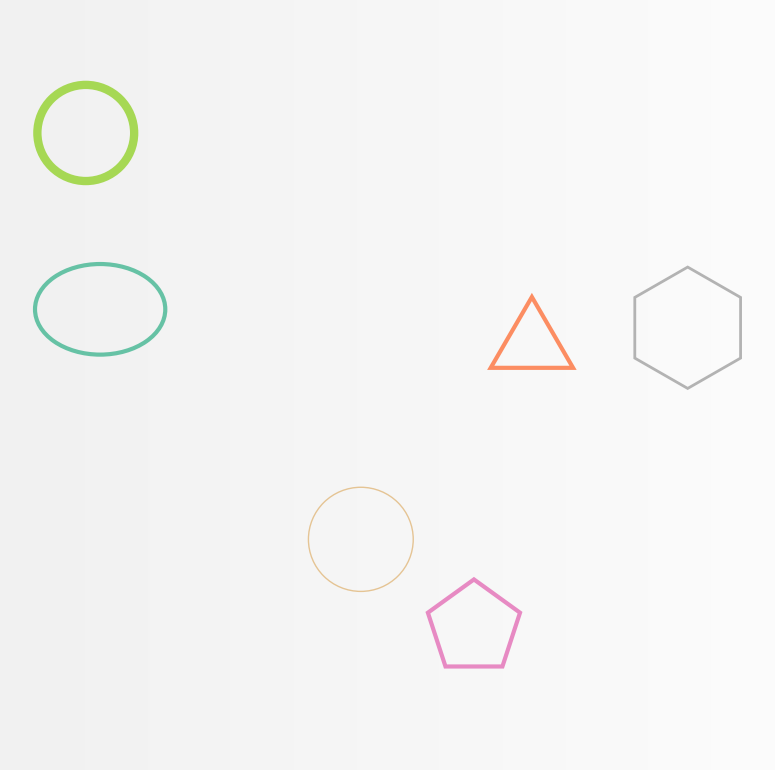[{"shape": "oval", "thickness": 1.5, "radius": 0.42, "center": [0.129, 0.598]}, {"shape": "triangle", "thickness": 1.5, "radius": 0.31, "center": [0.686, 0.553]}, {"shape": "pentagon", "thickness": 1.5, "radius": 0.31, "center": [0.612, 0.185]}, {"shape": "circle", "thickness": 3, "radius": 0.31, "center": [0.111, 0.827]}, {"shape": "circle", "thickness": 0.5, "radius": 0.34, "center": [0.466, 0.3]}, {"shape": "hexagon", "thickness": 1, "radius": 0.39, "center": [0.887, 0.574]}]